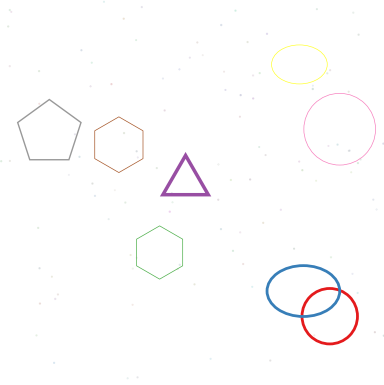[{"shape": "circle", "thickness": 2, "radius": 0.36, "center": [0.856, 0.179]}, {"shape": "oval", "thickness": 2, "radius": 0.47, "center": [0.788, 0.244]}, {"shape": "hexagon", "thickness": 0.5, "radius": 0.35, "center": [0.415, 0.344]}, {"shape": "triangle", "thickness": 2.5, "radius": 0.34, "center": [0.482, 0.528]}, {"shape": "oval", "thickness": 0.5, "radius": 0.36, "center": [0.778, 0.833]}, {"shape": "hexagon", "thickness": 0.5, "radius": 0.36, "center": [0.309, 0.624]}, {"shape": "circle", "thickness": 0.5, "radius": 0.47, "center": [0.882, 0.664]}, {"shape": "pentagon", "thickness": 1, "radius": 0.43, "center": [0.128, 0.655]}]